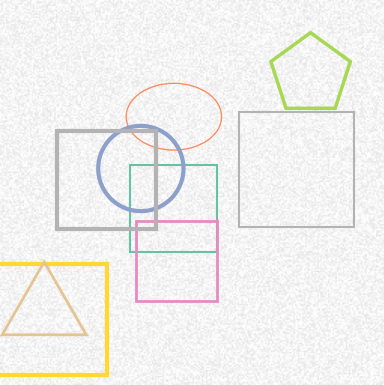[{"shape": "square", "thickness": 1.5, "radius": 0.57, "center": [0.451, 0.458]}, {"shape": "oval", "thickness": 1, "radius": 0.62, "center": [0.452, 0.697]}, {"shape": "circle", "thickness": 3, "radius": 0.55, "center": [0.366, 0.562]}, {"shape": "square", "thickness": 2, "radius": 0.52, "center": [0.459, 0.322]}, {"shape": "pentagon", "thickness": 2.5, "radius": 0.54, "center": [0.807, 0.807]}, {"shape": "square", "thickness": 3, "radius": 0.72, "center": [0.133, 0.17]}, {"shape": "triangle", "thickness": 2, "radius": 0.63, "center": [0.115, 0.194]}, {"shape": "square", "thickness": 1.5, "radius": 0.75, "center": [0.771, 0.56]}, {"shape": "square", "thickness": 3, "radius": 0.64, "center": [0.277, 0.533]}]